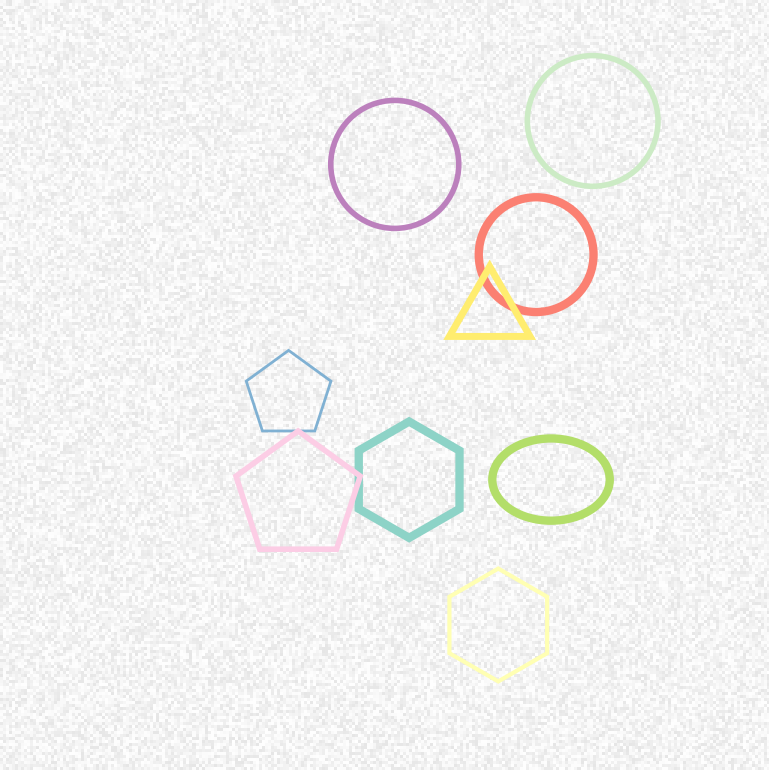[{"shape": "hexagon", "thickness": 3, "radius": 0.38, "center": [0.531, 0.377]}, {"shape": "hexagon", "thickness": 1.5, "radius": 0.37, "center": [0.647, 0.188]}, {"shape": "circle", "thickness": 3, "radius": 0.37, "center": [0.696, 0.669]}, {"shape": "pentagon", "thickness": 1, "radius": 0.29, "center": [0.375, 0.487]}, {"shape": "oval", "thickness": 3, "radius": 0.38, "center": [0.716, 0.377]}, {"shape": "pentagon", "thickness": 2, "radius": 0.42, "center": [0.387, 0.355]}, {"shape": "circle", "thickness": 2, "radius": 0.42, "center": [0.513, 0.786]}, {"shape": "circle", "thickness": 2, "radius": 0.42, "center": [0.77, 0.843]}, {"shape": "triangle", "thickness": 2.5, "radius": 0.3, "center": [0.636, 0.593]}]